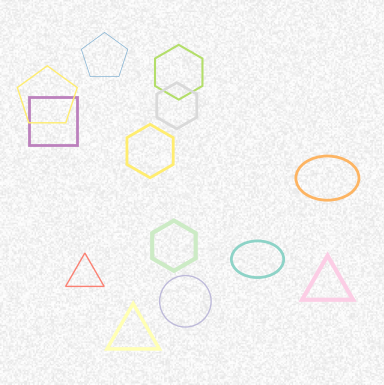[{"shape": "oval", "thickness": 2, "radius": 0.34, "center": [0.669, 0.327]}, {"shape": "triangle", "thickness": 2.5, "radius": 0.39, "center": [0.346, 0.133]}, {"shape": "circle", "thickness": 1, "radius": 0.33, "center": [0.481, 0.217]}, {"shape": "triangle", "thickness": 1, "radius": 0.29, "center": [0.22, 0.285]}, {"shape": "pentagon", "thickness": 0.5, "radius": 0.32, "center": [0.272, 0.852]}, {"shape": "oval", "thickness": 2, "radius": 0.41, "center": [0.85, 0.537]}, {"shape": "hexagon", "thickness": 1.5, "radius": 0.36, "center": [0.464, 0.812]}, {"shape": "triangle", "thickness": 3, "radius": 0.38, "center": [0.851, 0.26]}, {"shape": "hexagon", "thickness": 2, "radius": 0.3, "center": [0.459, 0.725]}, {"shape": "square", "thickness": 2, "radius": 0.31, "center": [0.137, 0.685]}, {"shape": "hexagon", "thickness": 3, "radius": 0.33, "center": [0.452, 0.362]}, {"shape": "pentagon", "thickness": 1, "radius": 0.41, "center": [0.123, 0.747]}, {"shape": "hexagon", "thickness": 2, "radius": 0.35, "center": [0.39, 0.608]}]